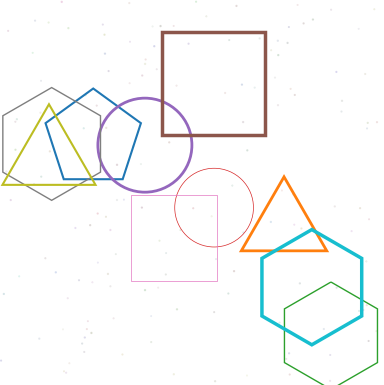[{"shape": "pentagon", "thickness": 1.5, "radius": 0.65, "center": [0.242, 0.64]}, {"shape": "triangle", "thickness": 2, "radius": 0.64, "center": [0.738, 0.413]}, {"shape": "hexagon", "thickness": 1, "radius": 0.7, "center": [0.86, 0.128]}, {"shape": "circle", "thickness": 0.5, "radius": 0.51, "center": [0.556, 0.461]}, {"shape": "circle", "thickness": 2, "radius": 0.61, "center": [0.376, 0.623]}, {"shape": "square", "thickness": 2.5, "radius": 0.67, "center": [0.555, 0.782]}, {"shape": "square", "thickness": 0.5, "radius": 0.56, "center": [0.452, 0.382]}, {"shape": "hexagon", "thickness": 1, "radius": 0.73, "center": [0.134, 0.626]}, {"shape": "triangle", "thickness": 1.5, "radius": 0.7, "center": [0.127, 0.59]}, {"shape": "hexagon", "thickness": 2.5, "radius": 0.75, "center": [0.81, 0.254]}]